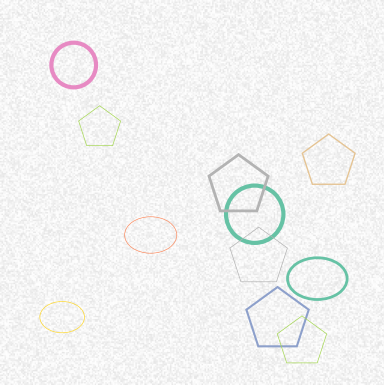[{"shape": "oval", "thickness": 2, "radius": 0.39, "center": [0.824, 0.276]}, {"shape": "circle", "thickness": 3, "radius": 0.37, "center": [0.662, 0.444]}, {"shape": "oval", "thickness": 0.5, "radius": 0.34, "center": [0.391, 0.39]}, {"shape": "pentagon", "thickness": 1.5, "radius": 0.43, "center": [0.721, 0.169]}, {"shape": "circle", "thickness": 3, "radius": 0.29, "center": [0.191, 0.831]}, {"shape": "pentagon", "thickness": 0.5, "radius": 0.34, "center": [0.784, 0.112]}, {"shape": "pentagon", "thickness": 0.5, "radius": 0.29, "center": [0.259, 0.668]}, {"shape": "oval", "thickness": 0.5, "radius": 0.29, "center": [0.161, 0.176]}, {"shape": "pentagon", "thickness": 1, "radius": 0.36, "center": [0.854, 0.58]}, {"shape": "pentagon", "thickness": 2, "radius": 0.4, "center": [0.62, 0.518]}, {"shape": "pentagon", "thickness": 0.5, "radius": 0.39, "center": [0.672, 0.332]}]